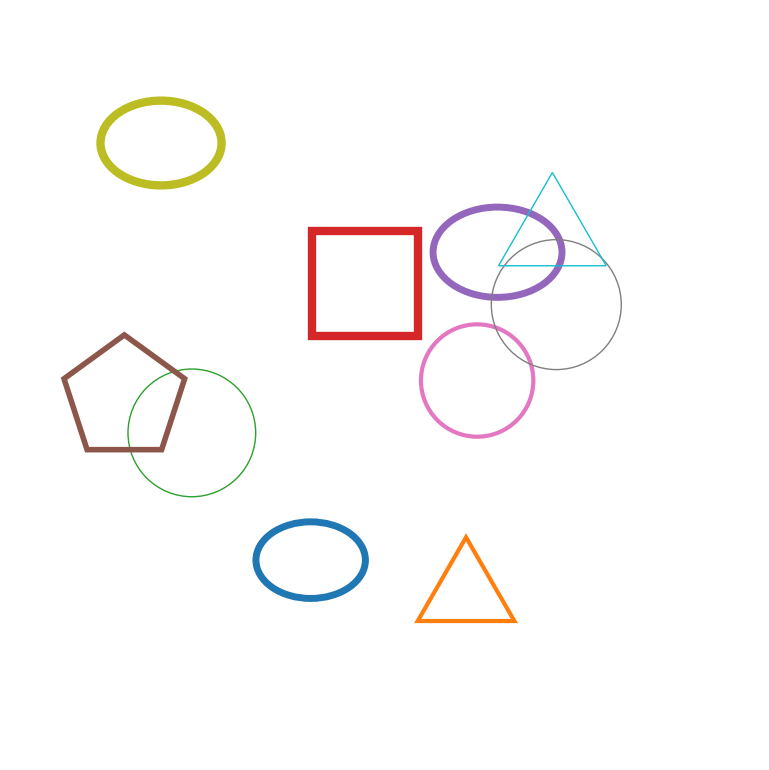[{"shape": "oval", "thickness": 2.5, "radius": 0.36, "center": [0.403, 0.273]}, {"shape": "triangle", "thickness": 1.5, "radius": 0.36, "center": [0.605, 0.23]}, {"shape": "circle", "thickness": 0.5, "radius": 0.41, "center": [0.249, 0.438]}, {"shape": "square", "thickness": 3, "radius": 0.34, "center": [0.474, 0.632]}, {"shape": "oval", "thickness": 2.5, "radius": 0.42, "center": [0.646, 0.672]}, {"shape": "pentagon", "thickness": 2, "radius": 0.41, "center": [0.161, 0.483]}, {"shape": "circle", "thickness": 1.5, "radius": 0.36, "center": [0.62, 0.506]}, {"shape": "circle", "thickness": 0.5, "radius": 0.42, "center": [0.722, 0.604]}, {"shape": "oval", "thickness": 3, "radius": 0.39, "center": [0.209, 0.814]}, {"shape": "triangle", "thickness": 0.5, "radius": 0.4, "center": [0.717, 0.695]}]